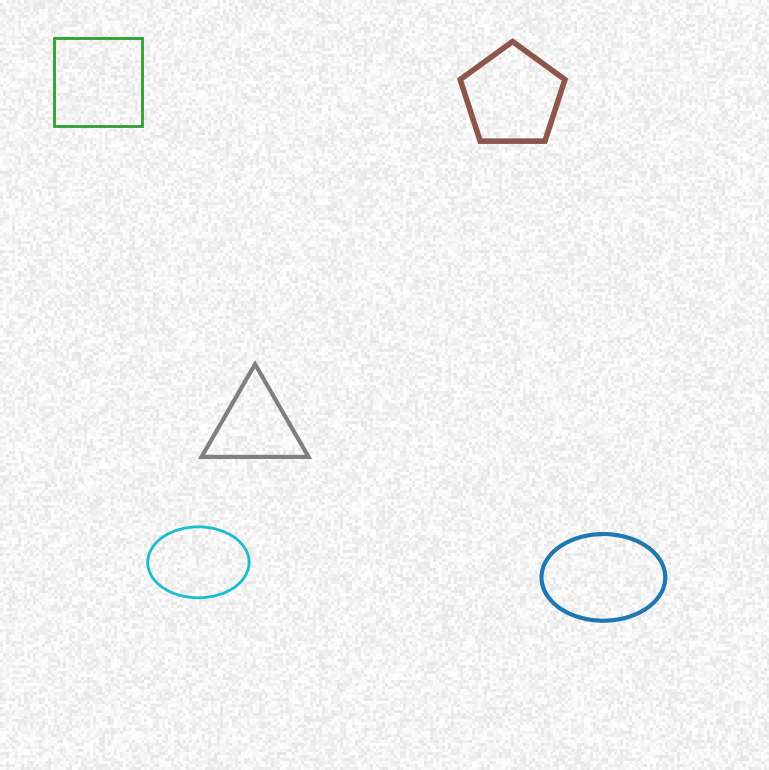[{"shape": "oval", "thickness": 1.5, "radius": 0.4, "center": [0.784, 0.25]}, {"shape": "square", "thickness": 1, "radius": 0.29, "center": [0.127, 0.894]}, {"shape": "pentagon", "thickness": 2, "radius": 0.36, "center": [0.666, 0.875]}, {"shape": "triangle", "thickness": 1.5, "radius": 0.4, "center": [0.331, 0.447]}, {"shape": "oval", "thickness": 1, "radius": 0.33, "center": [0.258, 0.27]}]